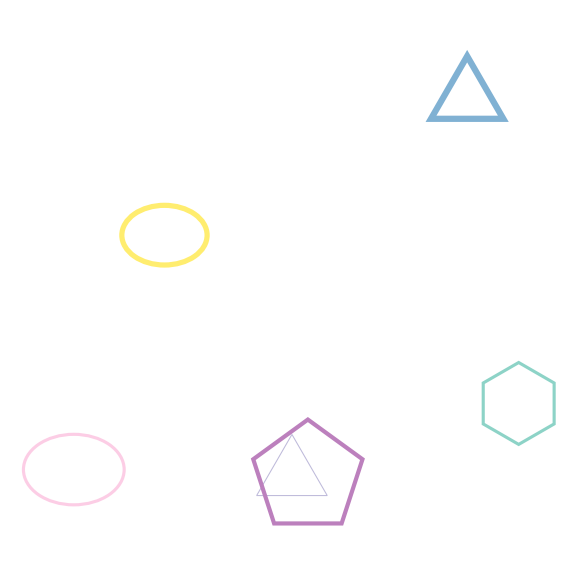[{"shape": "hexagon", "thickness": 1.5, "radius": 0.35, "center": [0.898, 0.3]}, {"shape": "triangle", "thickness": 0.5, "radius": 0.35, "center": [0.506, 0.176]}, {"shape": "triangle", "thickness": 3, "radius": 0.36, "center": [0.809, 0.83]}, {"shape": "oval", "thickness": 1.5, "radius": 0.44, "center": [0.128, 0.186]}, {"shape": "pentagon", "thickness": 2, "radius": 0.5, "center": [0.533, 0.173]}, {"shape": "oval", "thickness": 2.5, "radius": 0.37, "center": [0.285, 0.592]}]